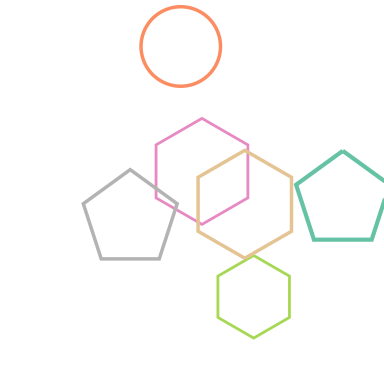[{"shape": "pentagon", "thickness": 3, "radius": 0.64, "center": [0.89, 0.481]}, {"shape": "circle", "thickness": 2.5, "radius": 0.52, "center": [0.47, 0.879]}, {"shape": "hexagon", "thickness": 2, "radius": 0.69, "center": [0.525, 0.555]}, {"shape": "hexagon", "thickness": 2, "radius": 0.54, "center": [0.659, 0.229]}, {"shape": "hexagon", "thickness": 2.5, "radius": 0.7, "center": [0.636, 0.469]}, {"shape": "pentagon", "thickness": 2.5, "radius": 0.64, "center": [0.338, 0.431]}]